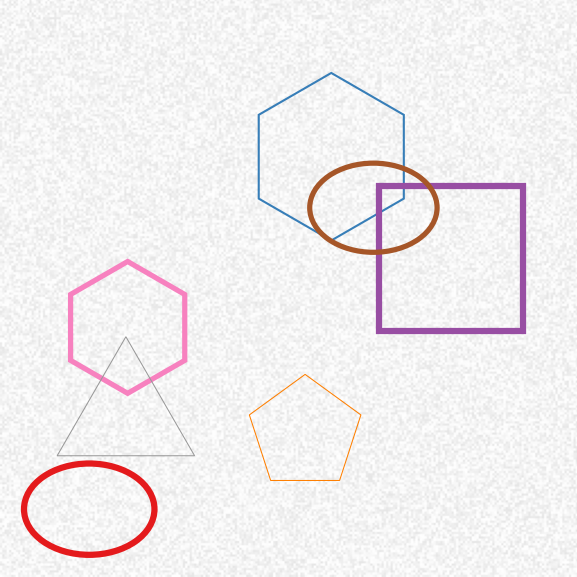[{"shape": "oval", "thickness": 3, "radius": 0.56, "center": [0.155, 0.117]}, {"shape": "hexagon", "thickness": 1, "radius": 0.73, "center": [0.574, 0.728]}, {"shape": "square", "thickness": 3, "radius": 0.62, "center": [0.781, 0.552]}, {"shape": "pentagon", "thickness": 0.5, "radius": 0.51, "center": [0.528, 0.249]}, {"shape": "oval", "thickness": 2.5, "radius": 0.55, "center": [0.647, 0.639]}, {"shape": "hexagon", "thickness": 2.5, "radius": 0.57, "center": [0.221, 0.432]}, {"shape": "triangle", "thickness": 0.5, "radius": 0.69, "center": [0.218, 0.279]}]